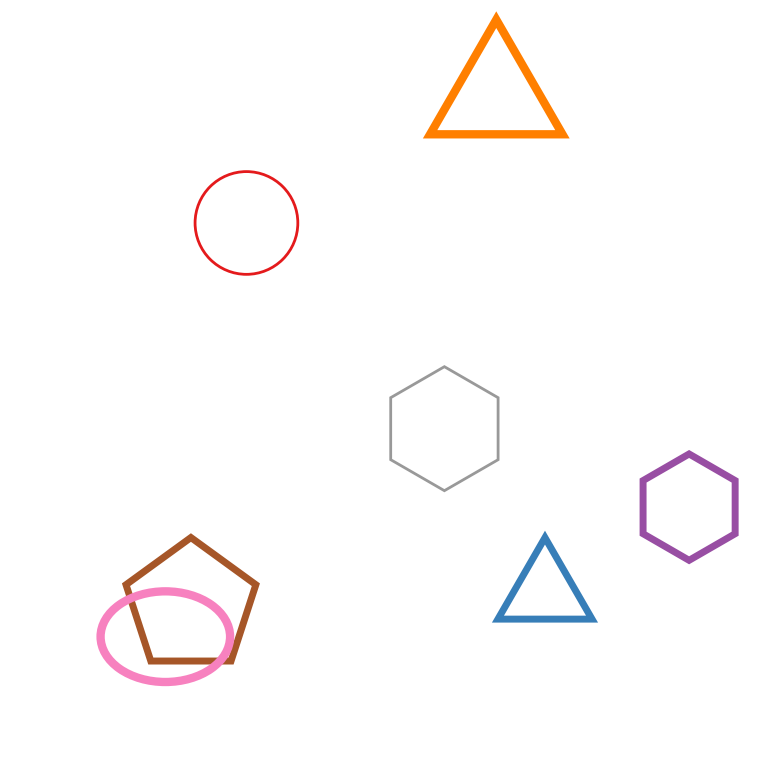[{"shape": "circle", "thickness": 1, "radius": 0.33, "center": [0.32, 0.71]}, {"shape": "triangle", "thickness": 2.5, "radius": 0.35, "center": [0.708, 0.231]}, {"shape": "hexagon", "thickness": 2.5, "radius": 0.35, "center": [0.895, 0.341]}, {"shape": "triangle", "thickness": 3, "radius": 0.5, "center": [0.645, 0.875]}, {"shape": "pentagon", "thickness": 2.5, "radius": 0.44, "center": [0.248, 0.213]}, {"shape": "oval", "thickness": 3, "radius": 0.42, "center": [0.215, 0.173]}, {"shape": "hexagon", "thickness": 1, "radius": 0.4, "center": [0.577, 0.443]}]